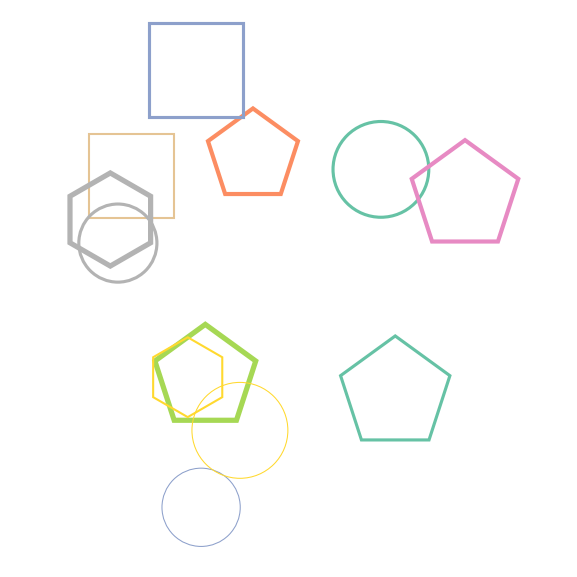[{"shape": "pentagon", "thickness": 1.5, "radius": 0.5, "center": [0.684, 0.318]}, {"shape": "circle", "thickness": 1.5, "radius": 0.41, "center": [0.66, 0.706]}, {"shape": "pentagon", "thickness": 2, "radius": 0.41, "center": [0.438, 0.729]}, {"shape": "square", "thickness": 1.5, "radius": 0.41, "center": [0.34, 0.878]}, {"shape": "circle", "thickness": 0.5, "radius": 0.34, "center": [0.348, 0.121]}, {"shape": "pentagon", "thickness": 2, "radius": 0.49, "center": [0.805, 0.659]}, {"shape": "pentagon", "thickness": 2.5, "radius": 0.46, "center": [0.356, 0.346]}, {"shape": "circle", "thickness": 0.5, "radius": 0.42, "center": [0.415, 0.254]}, {"shape": "hexagon", "thickness": 1, "radius": 0.35, "center": [0.325, 0.346]}, {"shape": "square", "thickness": 1, "radius": 0.36, "center": [0.228, 0.694]}, {"shape": "hexagon", "thickness": 2.5, "radius": 0.4, "center": [0.191, 0.619]}, {"shape": "circle", "thickness": 1.5, "radius": 0.34, "center": [0.204, 0.578]}]